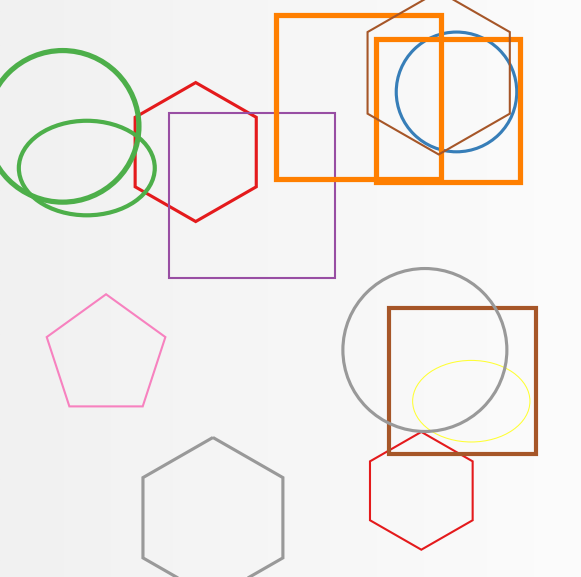[{"shape": "hexagon", "thickness": 1.5, "radius": 0.6, "center": [0.337, 0.736]}, {"shape": "hexagon", "thickness": 1, "radius": 0.51, "center": [0.725, 0.149]}, {"shape": "circle", "thickness": 1.5, "radius": 0.52, "center": [0.785, 0.84]}, {"shape": "oval", "thickness": 2, "radius": 0.58, "center": [0.149, 0.708]}, {"shape": "circle", "thickness": 2.5, "radius": 0.66, "center": [0.108, 0.78]}, {"shape": "square", "thickness": 1, "radius": 0.71, "center": [0.433, 0.661]}, {"shape": "square", "thickness": 2.5, "radius": 0.71, "center": [0.617, 0.831]}, {"shape": "square", "thickness": 2.5, "radius": 0.62, "center": [0.771, 0.808]}, {"shape": "oval", "thickness": 0.5, "radius": 0.5, "center": [0.811, 0.304]}, {"shape": "square", "thickness": 2, "radius": 0.63, "center": [0.796, 0.34]}, {"shape": "hexagon", "thickness": 1, "radius": 0.71, "center": [0.755, 0.873]}, {"shape": "pentagon", "thickness": 1, "radius": 0.54, "center": [0.182, 0.382]}, {"shape": "circle", "thickness": 1.5, "radius": 0.71, "center": [0.731, 0.393]}, {"shape": "hexagon", "thickness": 1.5, "radius": 0.69, "center": [0.366, 0.103]}]